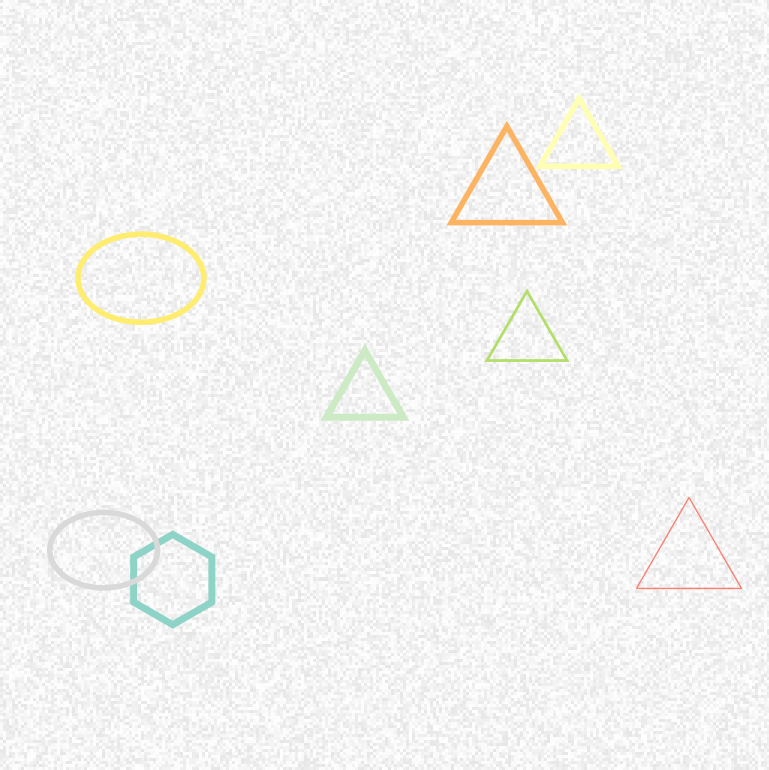[{"shape": "hexagon", "thickness": 2.5, "radius": 0.29, "center": [0.224, 0.247]}, {"shape": "triangle", "thickness": 2, "radius": 0.29, "center": [0.752, 0.813]}, {"shape": "triangle", "thickness": 0.5, "radius": 0.39, "center": [0.895, 0.275]}, {"shape": "triangle", "thickness": 2, "radius": 0.42, "center": [0.658, 0.753]}, {"shape": "triangle", "thickness": 1, "radius": 0.3, "center": [0.684, 0.562]}, {"shape": "oval", "thickness": 2, "radius": 0.35, "center": [0.135, 0.286]}, {"shape": "triangle", "thickness": 2.5, "radius": 0.29, "center": [0.474, 0.487]}, {"shape": "oval", "thickness": 2, "radius": 0.41, "center": [0.183, 0.639]}]